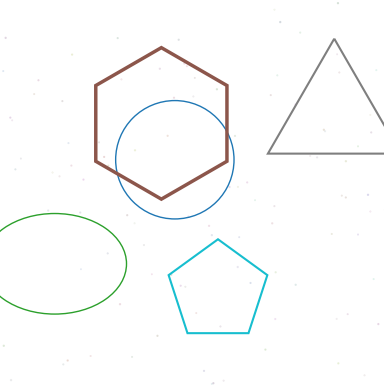[{"shape": "circle", "thickness": 1, "radius": 0.77, "center": [0.454, 0.585]}, {"shape": "oval", "thickness": 1, "radius": 0.93, "center": [0.142, 0.315]}, {"shape": "hexagon", "thickness": 2.5, "radius": 0.98, "center": [0.419, 0.679]}, {"shape": "triangle", "thickness": 1.5, "radius": 1.0, "center": [0.868, 0.7]}, {"shape": "pentagon", "thickness": 1.5, "radius": 0.67, "center": [0.566, 0.244]}]